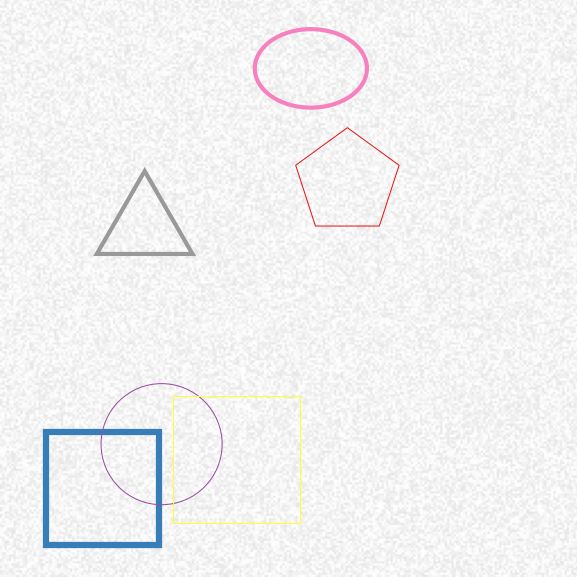[{"shape": "pentagon", "thickness": 0.5, "radius": 0.47, "center": [0.602, 0.684]}, {"shape": "square", "thickness": 3, "radius": 0.49, "center": [0.178, 0.153]}, {"shape": "circle", "thickness": 0.5, "radius": 0.52, "center": [0.28, 0.23]}, {"shape": "square", "thickness": 0.5, "radius": 0.55, "center": [0.409, 0.203]}, {"shape": "oval", "thickness": 2, "radius": 0.49, "center": [0.538, 0.881]}, {"shape": "triangle", "thickness": 2, "radius": 0.48, "center": [0.25, 0.607]}]